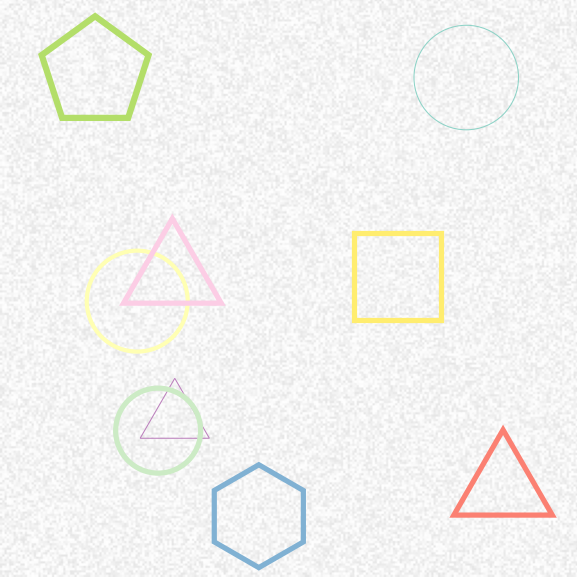[{"shape": "circle", "thickness": 0.5, "radius": 0.45, "center": [0.807, 0.865]}, {"shape": "circle", "thickness": 2, "radius": 0.44, "center": [0.238, 0.478]}, {"shape": "triangle", "thickness": 2.5, "radius": 0.49, "center": [0.871, 0.156]}, {"shape": "hexagon", "thickness": 2.5, "radius": 0.45, "center": [0.448, 0.105]}, {"shape": "pentagon", "thickness": 3, "radius": 0.49, "center": [0.165, 0.874]}, {"shape": "triangle", "thickness": 2.5, "radius": 0.49, "center": [0.298, 0.523]}, {"shape": "triangle", "thickness": 0.5, "radius": 0.35, "center": [0.303, 0.275]}, {"shape": "circle", "thickness": 2.5, "radius": 0.37, "center": [0.274, 0.253]}, {"shape": "square", "thickness": 2.5, "radius": 0.38, "center": [0.688, 0.52]}]